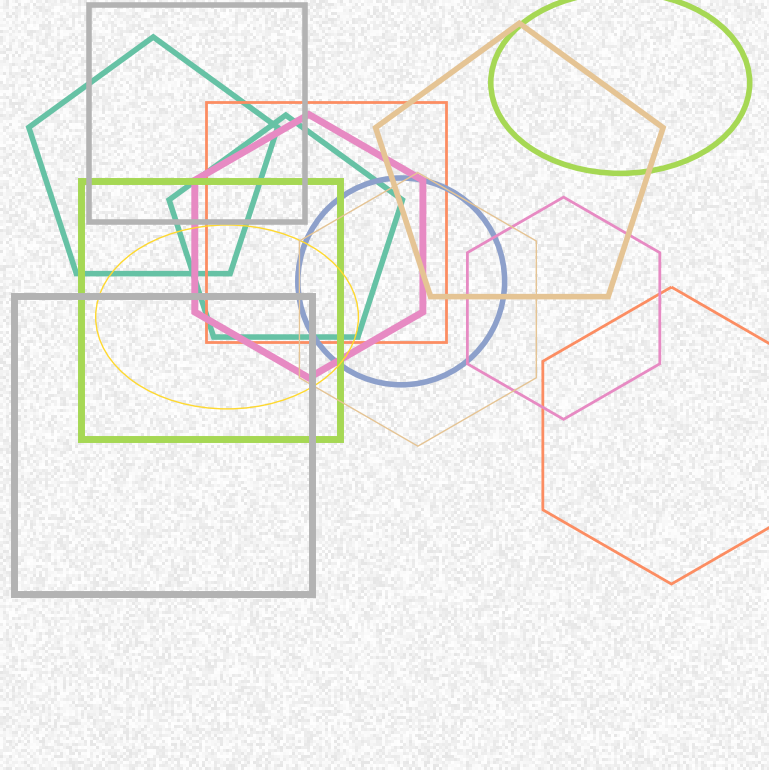[{"shape": "pentagon", "thickness": 2, "radius": 0.85, "center": [0.199, 0.782]}, {"shape": "pentagon", "thickness": 2, "radius": 0.8, "center": [0.371, 0.691]}, {"shape": "square", "thickness": 1, "radius": 0.78, "center": [0.423, 0.711]}, {"shape": "hexagon", "thickness": 1, "radius": 0.96, "center": [0.872, 0.434]}, {"shape": "circle", "thickness": 2, "radius": 0.67, "center": [0.521, 0.635]}, {"shape": "hexagon", "thickness": 1, "radius": 0.72, "center": [0.732, 0.6]}, {"shape": "hexagon", "thickness": 2.5, "radius": 0.86, "center": [0.401, 0.68]}, {"shape": "oval", "thickness": 2, "radius": 0.84, "center": [0.806, 0.893]}, {"shape": "square", "thickness": 2.5, "radius": 0.84, "center": [0.274, 0.597]}, {"shape": "oval", "thickness": 0.5, "radius": 0.85, "center": [0.295, 0.588]}, {"shape": "hexagon", "thickness": 0.5, "radius": 0.89, "center": [0.543, 0.598]}, {"shape": "pentagon", "thickness": 2, "radius": 0.98, "center": [0.674, 0.774]}, {"shape": "square", "thickness": 2, "radius": 0.7, "center": [0.256, 0.853]}, {"shape": "square", "thickness": 2.5, "radius": 0.97, "center": [0.211, 0.422]}]